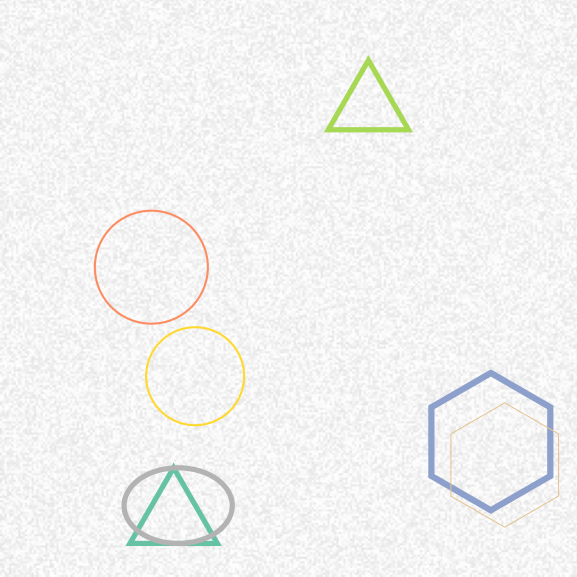[{"shape": "triangle", "thickness": 2.5, "radius": 0.44, "center": [0.301, 0.102]}, {"shape": "circle", "thickness": 1, "radius": 0.49, "center": [0.262, 0.536]}, {"shape": "hexagon", "thickness": 3, "radius": 0.59, "center": [0.85, 0.234]}, {"shape": "triangle", "thickness": 2.5, "radius": 0.4, "center": [0.638, 0.815]}, {"shape": "circle", "thickness": 1, "radius": 0.42, "center": [0.338, 0.348]}, {"shape": "hexagon", "thickness": 0.5, "radius": 0.54, "center": [0.874, 0.194]}, {"shape": "oval", "thickness": 2.5, "radius": 0.47, "center": [0.309, 0.124]}]